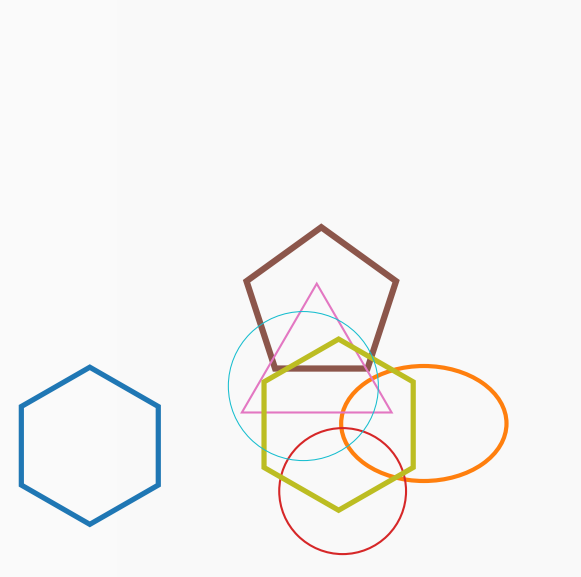[{"shape": "hexagon", "thickness": 2.5, "radius": 0.68, "center": [0.155, 0.227]}, {"shape": "oval", "thickness": 2, "radius": 0.71, "center": [0.729, 0.266]}, {"shape": "circle", "thickness": 1, "radius": 0.55, "center": [0.589, 0.149]}, {"shape": "pentagon", "thickness": 3, "radius": 0.68, "center": [0.553, 0.47]}, {"shape": "triangle", "thickness": 1, "radius": 0.74, "center": [0.545, 0.359]}, {"shape": "hexagon", "thickness": 2.5, "radius": 0.74, "center": [0.583, 0.264]}, {"shape": "circle", "thickness": 0.5, "radius": 0.65, "center": [0.522, 0.331]}]